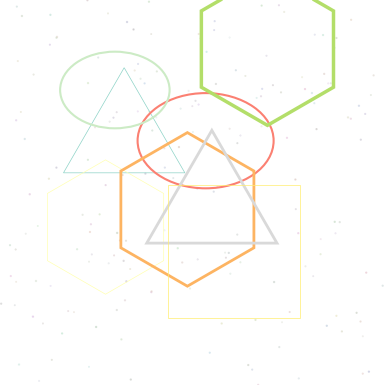[{"shape": "triangle", "thickness": 0.5, "radius": 0.91, "center": [0.323, 0.642]}, {"shape": "hexagon", "thickness": 0.5, "radius": 0.87, "center": [0.274, 0.41]}, {"shape": "oval", "thickness": 1.5, "radius": 0.88, "center": [0.534, 0.635]}, {"shape": "hexagon", "thickness": 2, "radius": 1.0, "center": [0.487, 0.456]}, {"shape": "hexagon", "thickness": 2.5, "radius": 0.99, "center": [0.695, 0.873]}, {"shape": "triangle", "thickness": 2, "radius": 0.98, "center": [0.55, 0.466]}, {"shape": "oval", "thickness": 1.5, "radius": 0.71, "center": [0.298, 0.766]}, {"shape": "square", "thickness": 0.5, "radius": 0.86, "center": [0.608, 0.346]}]